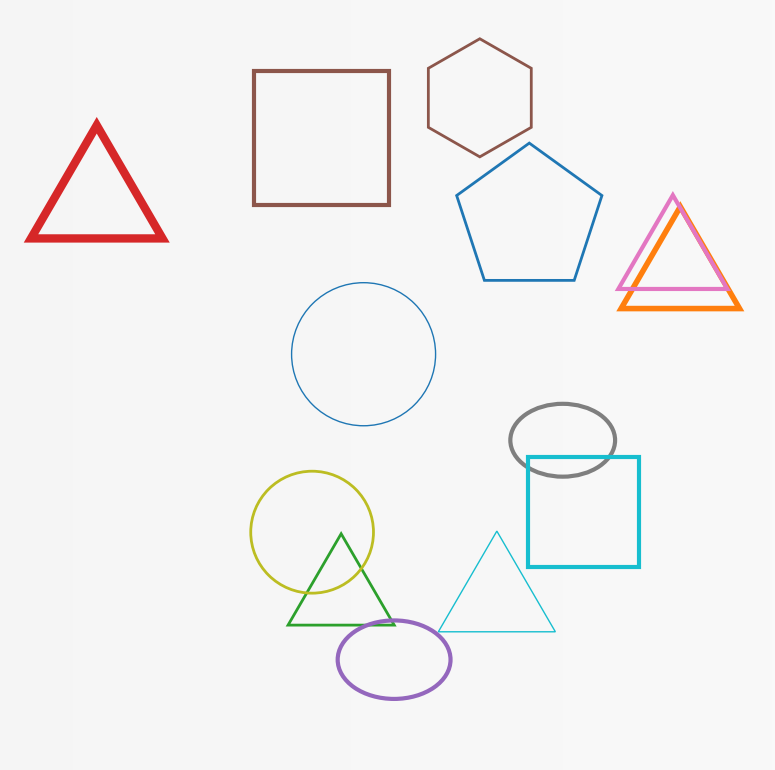[{"shape": "circle", "thickness": 0.5, "radius": 0.46, "center": [0.469, 0.54]}, {"shape": "pentagon", "thickness": 1, "radius": 0.49, "center": [0.683, 0.716]}, {"shape": "triangle", "thickness": 2, "radius": 0.44, "center": [0.878, 0.643]}, {"shape": "triangle", "thickness": 1, "radius": 0.4, "center": [0.44, 0.228]}, {"shape": "triangle", "thickness": 3, "radius": 0.49, "center": [0.125, 0.739]}, {"shape": "oval", "thickness": 1.5, "radius": 0.36, "center": [0.509, 0.143]}, {"shape": "square", "thickness": 1.5, "radius": 0.43, "center": [0.415, 0.821]}, {"shape": "hexagon", "thickness": 1, "radius": 0.38, "center": [0.619, 0.873]}, {"shape": "triangle", "thickness": 1.5, "radius": 0.41, "center": [0.868, 0.665]}, {"shape": "oval", "thickness": 1.5, "radius": 0.34, "center": [0.726, 0.428]}, {"shape": "circle", "thickness": 1, "radius": 0.4, "center": [0.403, 0.309]}, {"shape": "triangle", "thickness": 0.5, "radius": 0.44, "center": [0.641, 0.223]}, {"shape": "square", "thickness": 1.5, "radius": 0.36, "center": [0.753, 0.335]}]